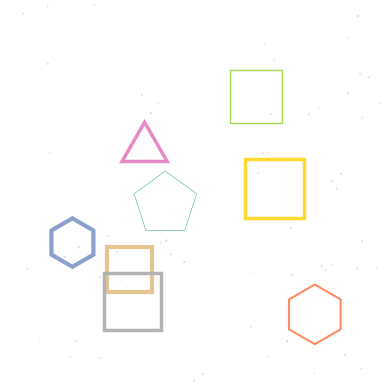[{"shape": "pentagon", "thickness": 0.5, "radius": 0.43, "center": [0.429, 0.47]}, {"shape": "hexagon", "thickness": 1.5, "radius": 0.39, "center": [0.818, 0.183]}, {"shape": "hexagon", "thickness": 3, "radius": 0.31, "center": [0.188, 0.37]}, {"shape": "triangle", "thickness": 2.5, "radius": 0.34, "center": [0.376, 0.614]}, {"shape": "square", "thickness": 1, "radius": 0.34, "center": [0.665, 0.749]}, {"shape": "square", "thickness": 2.5, "radius": 0.38, "center": [0.713, 0.51]}, {"shape": "square", "thickness": 3, "radius": 0.29, "center": [0.336, 0.3]}, {"shape": "square", "thickness": 2.5, "radius": 0.37, "center": [0.345, 0.216]}]